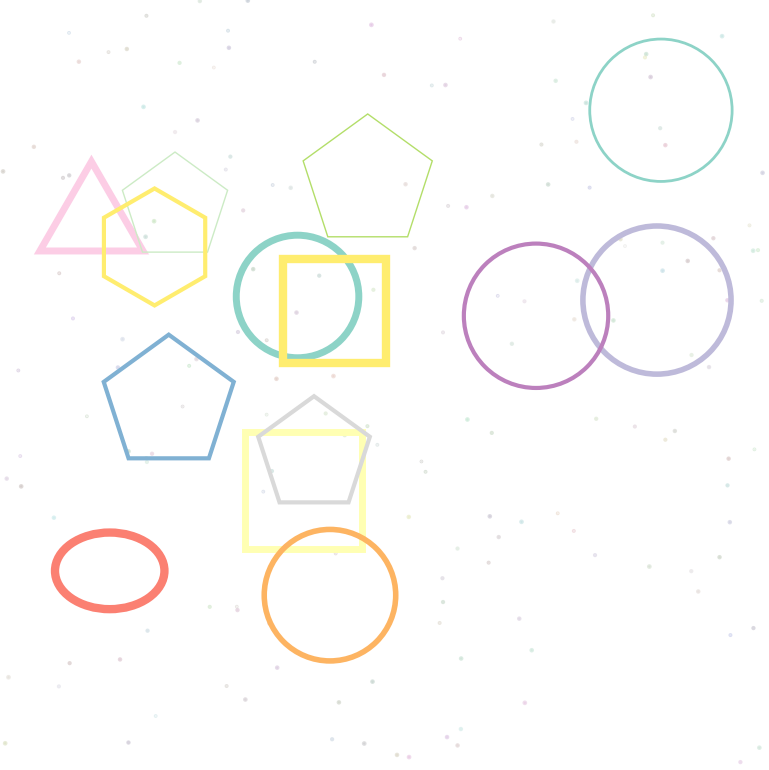[{"shape": "circle", "thickness": 2.5, "radius": 0.4, "center": [0.386, 0.615]}, {"shape": "circle", "thickness": 1, "radius": 0.46, "center": [0.858, 0.857]}, {"shape": "square", "thickness": 2.5, "radius": 0.38, "center": [0.394, 0.363]}, {"shape": "circle", "thickness": 2, "radius": 0.48, "center": [0.853, 0.61]}, {"shape": "oval", "thickness": 3, "radius": 0.36, "center": [0.142, 0.259]}, {"shape": "pentagon", "thickness": 1.5, "radius": 0.44, "center": [0.219, 0.477]}, {"shape": "circle", "thickness": 2, "radius": 0.43, "center": [0.429, 0.227]}, {"shape": "pentagon", "thickness": 0.5, "radius": 0.44, "center": [0.478, 0.764]}, {"shape": "triangle", "thickness": 2.5, "radius": 0.39, "center": [0.119, 0.713]}, {"shape": "pentagon", "thickness": 1.5, "radius": 0.38, "center": [0.408, 0.409]}, {"shape": "circle", "thickness": 1.5, "radius": 0.47, "center": [0.696, 0.59]}, {"shape": "pentagon", "thickness": 0.5, "radius": 0.36, "center": [0.227, 0.731]}, {"shape": "square", "thickness": 3, "radius": 0.34, "center": [0.435, 0.596]}, {"shape": "hexagon", "thickness": 1.5, "radius": 0.38, "center": [0.201, 0.679]}]